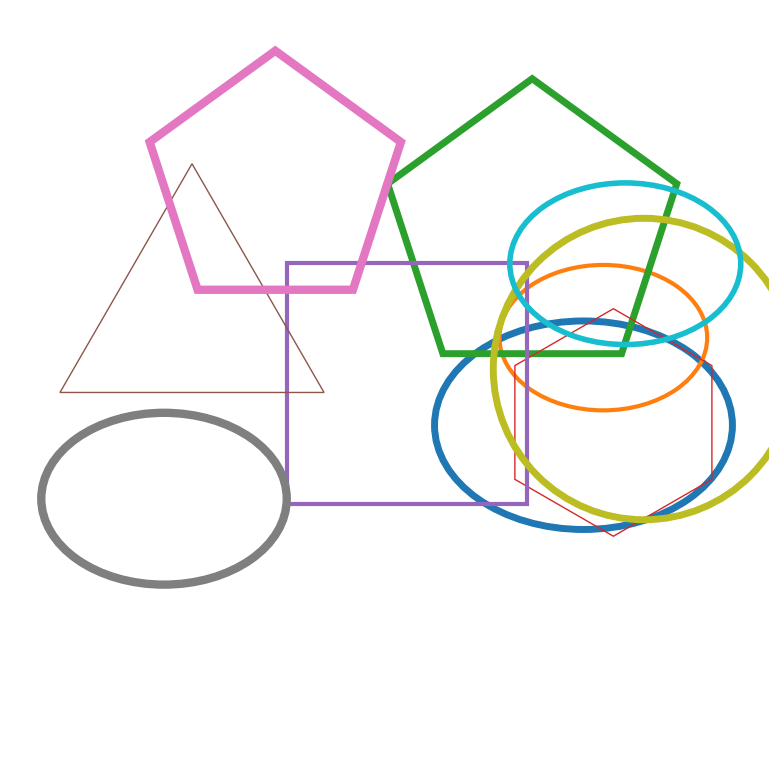[{"shape": "oval", "thickness": 2.5, "radius": 0.97, "center": [0.758, 0.448]}, {"shape": "oval", "thickness": 1.5, "radius": 0.67, "center": [0.784, 0.561]}, {"shape": "pentagon", "thickness": 2.5, "radius": 0.99, "center": [0.691, 0.7]}, {"shape": "hexagon", "thickness": 0.5, "radius": 0.74, "center": [0.797, 0.451]}, {"shape": "square", "thickness": 1.5, "radius": 0.78, "center": [0.528, 0.502]}, {"shape": "triangle", "thickness": 0.5, "radius": 0.99, "center": [0.249, 0.589]}, {"shape": "pentagon", "thickness": 3, "radius": 0.86, "center": [0.357, 0.763]}, {"shape": "oval", "thickness": 3, "radius": 0.8, "center": [0.213, 0.352]}, {"shape": "circle", "thickness": 2.5, "radius": 0.98, "center": [0.836, 0.521]}, {"shape": "oval", "thickness": 2, "radius": 0.75, "center": [0.812, 0.657]}]